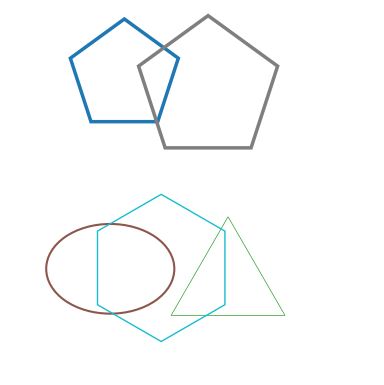[{"shape": "pentagon", "thickness": 2.5, "radius": 0.74, "center": [0.323, 0.803]}, {"shape": "triangle", "thickness": 0.5, "radius": 0.85, "center": [0.592, 0.266]}, {"shape": "oval", "thickness": 1.5, "radius": 0.83, "center": [0.286, 0.302]}, {"shape": "pentagon", "thickness": 2.5, "radius": 0.95, "center": [0.541, 0.77]}, {"shape": "hexagon", "thickness": 1, "radius": 0.96, "center": [0.419, 0.304]}]